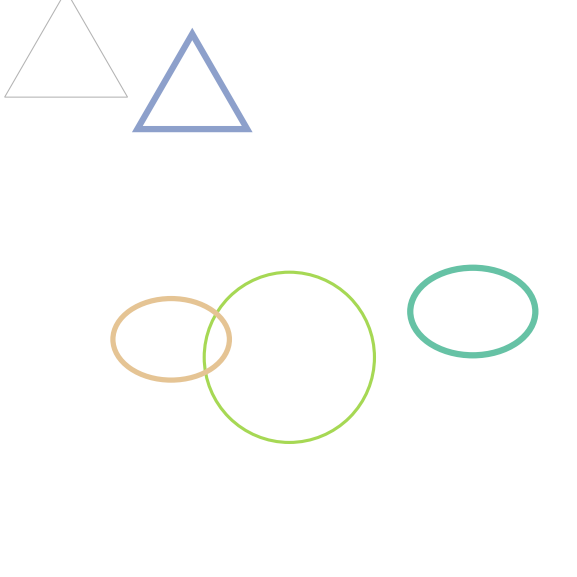[{"shape": "oval", "thickness": 3, "radius": 0.54, "center": [0.819, 0.46]}, {"shape": "triangle", "thickness": 3, "radius": 0.55, "center": [0.333, 0.83]}, {"shape": "circle", "thickness": 1.5, "radius": 0.74, "center": [0.501, 0.38]}, {"shape": "oval", "thickness": 2.5, "radius": 0.5, "center": [0.296, 0.412]}, {"shape": "triangle", "thickness": 0.5, "radius": 0.61, "center": [0.114, 0.892]}]